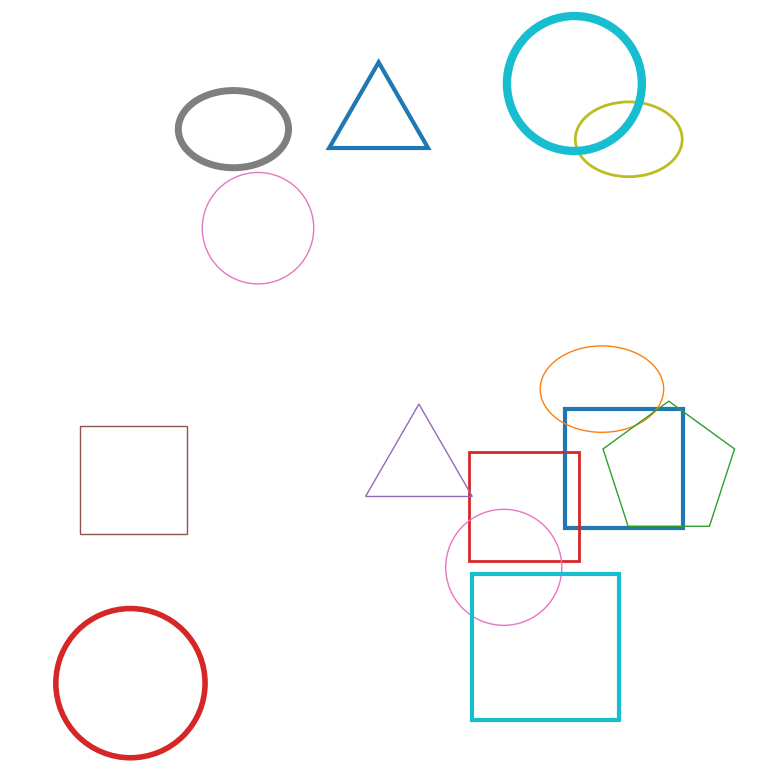[{"shape": "triangle", "thickness": 1.5, "radius": 0.37, "center": [0.492, 0.845]}, {"shape": "square", "thickness": 1.5, "radius": 0.39, "center": [0.81, 0.391]}, {"shape": "oval", "thickness": 0.5, "radius": 0.4, "center": [0.782, 0.495]}, {"shape": "pentagon", "thickness": 0.5, "radius": 0.45, "center": [0.869, 0.389]}, {"shape": "square", "thickness": 1, "radius": 0.36, "center": [0.681, 0.342]}, {"shape": "circle", "thickness": 2, "radius": 0.48, "center": [0.169, 0.113]}, {"shape": "triangle", "thickness": 0.5, "radius": 0.4, "center": [0.544, 0.395]}, {"shape": "square", "thickness": 0.5, "radius": 0.35, "center": [0.173, 0.377]}, {"shape": "circle", "thickness": 0.5, "radius": 0.36, "center": [0.335, 0.704]}, {"shape": "circle", "thickness": 0.5, "radius": 0.38, "center": [0.654, 0.263]}, {"shape": "oval", "thickness": 2.5, "radius": 0.36, "center": [0.303, 0.832]}, {"shape": "oval", "thickness": 1, "radius": 0.35, "center": [0.817, 0.819]}, {"shape": "square", "thickness": 1.5, "radius": 0.47, "center": [0.709, 0.16]}, {"shape": "circle", "thickness": 3, "radius": 0.44, "center": [0.746, 0.892]}]